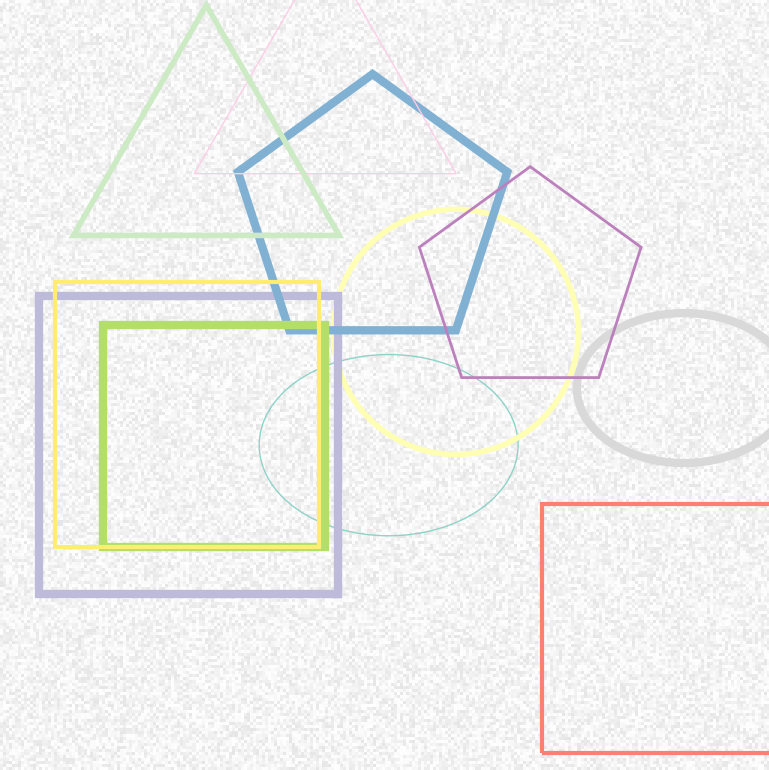[{"shape": "oval", "thickness": 0.5, "radius": 0.84, "center": [0.505, 0.422]}, {"shape": "circle", "thickness": 2, "radius": 0.8, "center": [0.592, 0.569]}, {"shape": "square", "thickness": 3, "radius": 0.97, "center": [0.245, 0.422]}, {"shape": "square", "thickness": 1.5, "radius": 0.81, "center": [0.865, 0.184]}, {"shape": "pentagon", "thickness": 3, "radius": 0.92, "center": [0.484, 0.72]}, {"shape": "square", "thickness": 3, "radius": 0.72, "center": [0.278, 0.433]}, {"shape": "triangle", "thickness": 0.5, "radius": 0.98, "center": [0.422, 0.873]}, {"shape": "oval", "thickness": 3, "radius": 0.7, "center": [0.888, 0.496]}, {"shape": "pentagon", "thickness": 1, "radius": 0.76, "center": [0.689, 0.632]}, {"shape": "triangle", "thickness": 2, "radius": 1.0, "center": [0.268, 0.794]}, {"shape": "square", "thickness": 1.5, "radius": 0.86, "center": [0.243, 0.461]}]